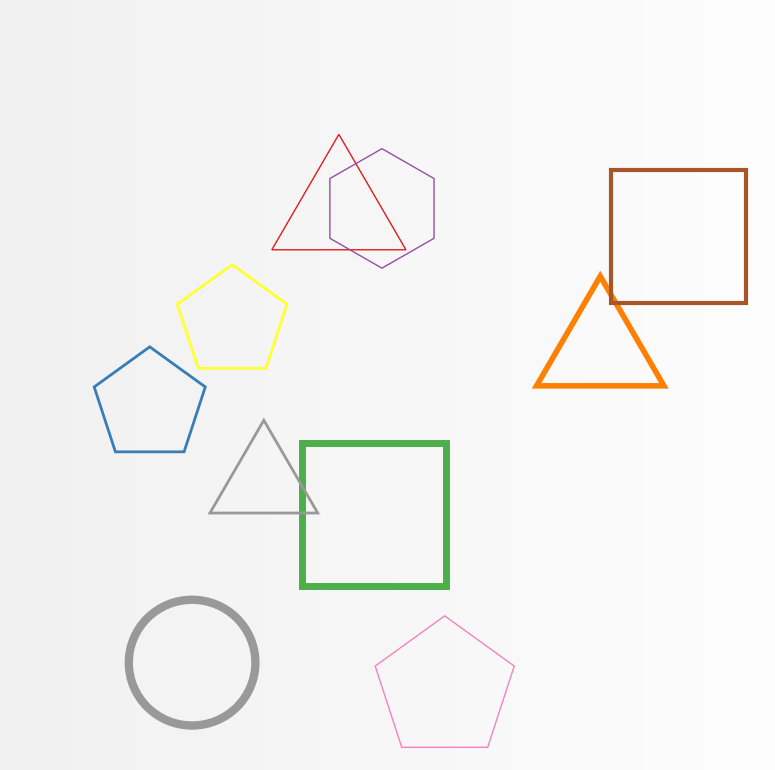[{"shape": "triangle", "thickness": 0.5, "radius": 0.5, "center": [0.437, 0.726]}, {"shape": "pentagon", "thickness": 1, "radius": 0.38, "center": [0.193, 0.474]}, {"shape": "square", "thickness": 2.5, "radius": 0.47, "center": [0.482, 0.332]}, {"shape": "hexagon", "thickness": 0.5, "radius": 0.39, "center": [0.493, 0.729]}, {"shape": "triangle", "thickness": 2, "radius": 0.47, "center": [0.775, 0.546]}, {"shape": "pentagon", "thickness": 1, "radius": 0.37, "center": [0.3, 0.582]}, {"shape": "square", "thickness": 1.5, "radius": 0.43, "center": [0.876, 0.693]}, {"shape": "pentagon", "thickness": 0.5, "radius": 0.47, "center": [0.574, 0.106]}, {"shape": "triangle", "thickness": 1, "radius": 0.4, "center": [0.34, 0.374]}, {"shape": "circle", "thickness": 3, "radius": 0.41, "center": [0.248, 0.139]}]